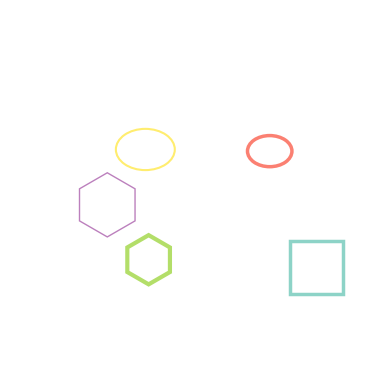[{"shape": "square", "thickness": 2.5, "radius": 0.34, "center": [0.822, 0.306]}, {"shape": "oval", "thickness": 2.5, "radius": 0.29, "center": [0.701, 0.607]}, {"shape": "hexagon", "thickness": 3, "radius": 0.32, "center": [0.386, 0.325]}, {"shape": "hexagon", "thickness": 1, "radius": 0.42, "center": [0.279, 0.468]}, {"shape": "oval", "thickness": 1.5, "radius": 0.38, "center": [0.377, 0.612]}]